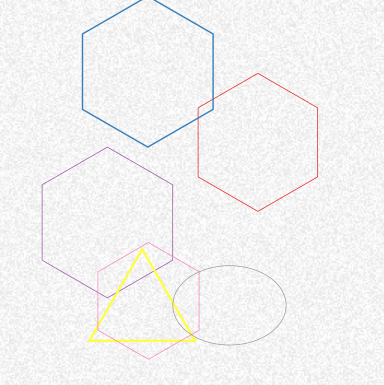[{"shape": "hexagon", "thickness": 0.5, "radius": 0.9, "center": [0.67, 0.63]}, {"shape": "hexagon", "thickness": 1, "radius": 0.98, "center": [0.384, 0.814]}, {"shape": "hexagon", "thickness": 0.5, "radius": 0.98, "center": [0.279, 0.422]}, {"shape": "triangle", "thickness": 1.5, "radius": 0.79, "center": [0.369, 0.194]}, {"shape": "hexagon", "thickness": 0.5, "radius": 0.76, "center": [0.386, 0.218]}, {"shape": "oval", "thickness": 0.5, "radius": 0.74, "center": [0.596, 0.207]}]